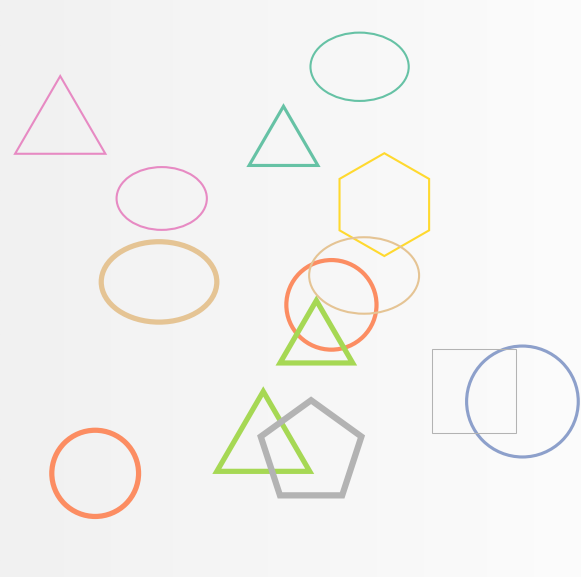[{"shape": "oval", "thickness": 1, "radius": 0.42, "center": [0.619, 0.884]}, {"shape": "triangle", "thickness": 1.5, "radius": 0.34, "center": [0.488, 0.747]}, {"shape": "circle", "thickness": 2, "radius": 0.39, "center": [0.57, 0.471]}, {"shape": "circle", "thickness": 2.5, "radius": 0.37, "center": [0.164, 0.179]}, {"shape": "circle", "thickness": 1.5, "radius": 0.48, "center": [0.899, 0.304]}, {"shape": "triangle", "thickness": 1, "radius": 0.45, "center": [0.104, 0.778]}, {"shape": "oval", "thickness": 1, "radius": 0.39, "center": [0.278, 0.655]}, {"shape": "triangle", "thickness": 2.5, "radius": 0.46, "center": [0.453, 0.229]}, {"shape": "triangle", "thickness": 2.5, "radius": 0.36, "center": [0.544, 0.407]}, {"shape": "hexagon", "thickness": 1, "radius": 0.44, "center": [0.661, 0.645]}, {"shape": "oval", "thickness": 1, "radius": 0.47, "center": [0.626, 0.522]}, {"shape": "oval", "thickness": 2.5, "radius": 0.5, "center": [0.274, 0.511]}, {"shape": "square", "thickness": 0.5, "radius": 0.36, "center": [0.815, 0.323]}, {"shape": "pentagon", "thickness": 3, "radius": 0.46, "center": [0.535, 0.215]}]